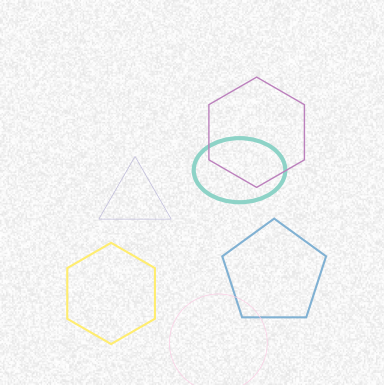[{"shape": "oval", "thickness": 3, "radius": 0.59, "center": [0.622, 0.558]}, {"shape": "triangle", "thickness": 0.5, "radius": 0.54, "center": [0.351, 0.485]}, {"shape": "pentagon", "thickness": 1.5, "radius": 0.71, "center": [0.712, 0.29]}, {"shape": "circle", "thickness": 0.5, "radius": 0.64, "center": [0.567, 0.109]}, {"shape": "hexagon", "thickness": 1, "radius": 0.72, "center": [0.667, 0.656]}, {"shape": "hexagon", "thickness": 1.5, "radius": 0.66, "center": [0.289, 0.238]}]